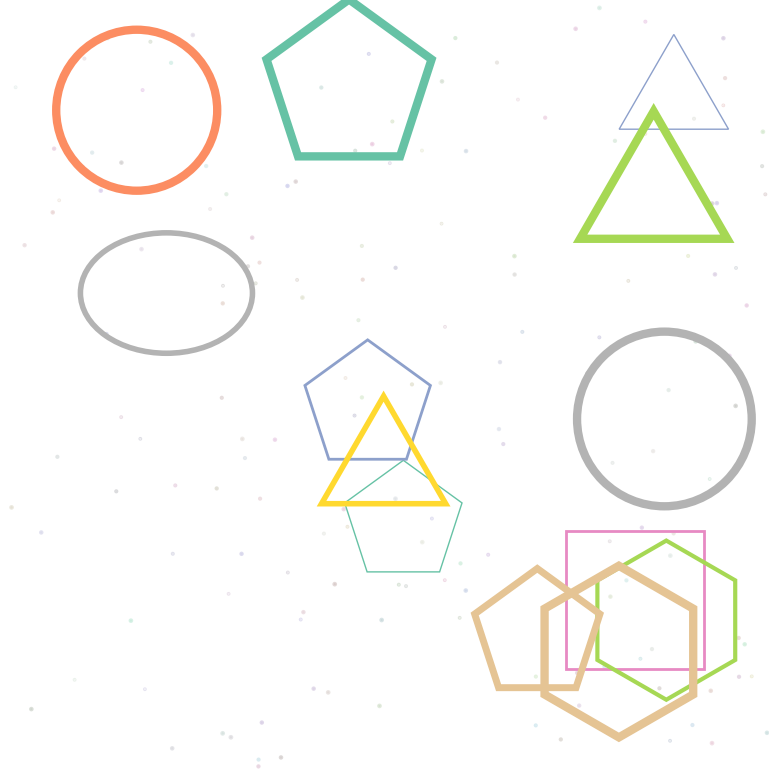[{"shape": "pentagon", "thickness": 0.5, "radius": 0.4, "center": [0.524, 0.322]}, {"shape": "pentagon", "thickness": 3, "radius": 0.56, "center": [0.453, 0.888]}, {"shape": "circle", "thickness": 3, "radius": 0.52, "center": [0.178, 0.857]}, {"shape": "pentagon", "thickness": 1, "radius": 0.43, "center": [0.477, 0.473]}, {"shape": "triangle", "thickness": 0.5, "radius": 0.41, "center": [0.875, 0.873]}, {"shape": "square", "thickness": 1, "radius": 0.45, "center": [0.825, 0.221]}, {"shape": "triangle", "thickness": 3, "radius": 0.55, "center": [0.849, 0.745]}, {"shape": "hexagon", "thickness": 1.5, "radius": 0.52, "center": [0.865, 0.195]}, {"shape": "triangle", "thickness": 2, "radius": 0.47, "center": [0.498, 0.392]}, {"shape": "hexagon", "thickness": 3, "radius": 0.56, "center": [0.804, 0.154]}, {"shape": "pentagon", "thickness": 2.5, "radius": 0.43, "center": [0.698, 0.176]}, {"shape": "oval", "thickness": 2, "radius": 0.56, "center": [0.216, 0.619]}, {"shape": "circle", "thickness": 3, "radius": 0.57, "center": [0.863, 0.456]}]